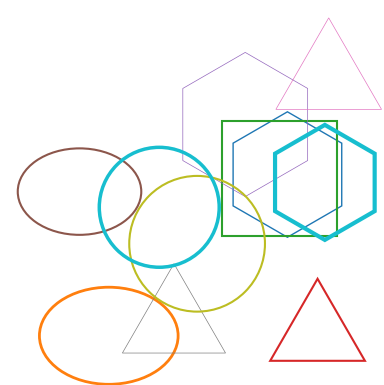[{"shape": "hexagon", "thickness": 1, "radius": 0.81, "center": [0.747, 0.547]}, {"shape": "oval", "thickness": 2, "radius": 0.9, "center": [0.283, 0.128]}, {"shape": "square", "thickness": 1.5, "radius": 0.75, "center": [0.726, 0.536]}, {"shape": "triangle", "thickness": 1.5, "radius": 0.71, "center": [0.825, 0.134]}, {"shape": "hexagon", "thickness": 0.5, "radius": 0.94, "center": [0.637, 0.677]}, {"shape": "oval", "thickness": 1.5, "radius": 0.8, "center": [0.207, 0.502]}, {"shape": "triangle", "thickness": 0.5, "radius": 0.79, "center": [0.854, 0.795]}, {"shape": "triangle", "thickness": 0.5, "radius": 0.77, "center": [0.452, 0.16]}, {"shape": "circle", "thickness": 1.5, "radius": 0.88, "center": [0.512, 0.367]}, {"shape": "circle", "thickness": 2.5, "radius": 0.78, "center": [0.414, 0.462]}, {"shape": "hexagon", "thickness": 3, "radius": 0.75, "center": [0.844, 0.526]}]